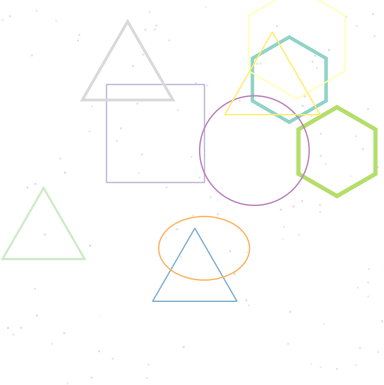[{"shape": "hexagon", "thickness": 2.5, "radius": 0.55, "center": [0.751, 0.793]}, {"shape": "hexagon", "thickness": 1, "radius": 0.72, "center": [0.771, 0.888]}, {"shape": "square", "thickness": 1, "radius": 0.63, "center": [0.402, 0.654]}, {"shape": "triangle", "thickness": 1, "radius": 0.63, "center": [0.506, 0.281]}, {"shape": "oval", "thickness": 1, "radius": 0.59, "center": [0.53, 0.355]}, {"shape": "hexagon", "thickness": 3, "radius": 0.58, "center": [0.875, 0.606]}, {"shape": "triangle", "thickness": 2, "radius": 0.68, "center": [0.332, 0.808]}, {"shape": "circle", "thickness": 1, "radius": 0.71, "center": [0.661, 0.609]}, {"shape": "triangle", "thickness": 1.5, "radius": 0.62, "center": [0.113, 0.389]}, {"shape": "triangle", "thickness": 1, "radius": 0.72, "center": [0.707, 0.774]}]